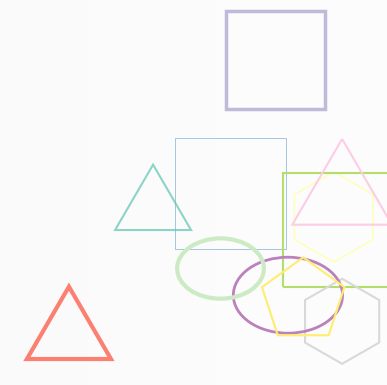[{"shape": "triangle", "thickness": 1.5, "radius": 0.57, "center": [0.395, 0.459]}, {"shape": "hexagon", "thickness": 1, "radius": 0.59, "center": [0.861, 0.436]}, {"shape": "square", "thickness": 2.5, "radius": 0.64, "center": [0.712, 0.843]}, {"shape": "triangle", "thickness": 3, "radius": 0.63, "center": [0.178, 0.13]}, {"shape": "square", "thickness": 0.5, "radius": 0.72, "center": [0.594, 0.497]}, {"shape": "square", "thickness": 1.5, "radius": 0.74, "center": [0.88, 0.403]}, {"shape": "triangle", "thickness": 1.5, "radius": 0.74, "center": [0.883, 0.491]}, {"shape": "hexagon", "thickness": 1.5, "radius": 0.55, "center": [0.883, 0.165]}, {"shape": "oval", "thickness": 2, "radius": 0.7, "center": [0.743, 0.233]}, {"shape": "oval", "thickness": 3, "radius": 0.56, "center": [0.569, 0.303]}, {"shape": "pentagon", "thickness": 1.5, "radius": 0.56, "center": [0.782, 0.22]}]